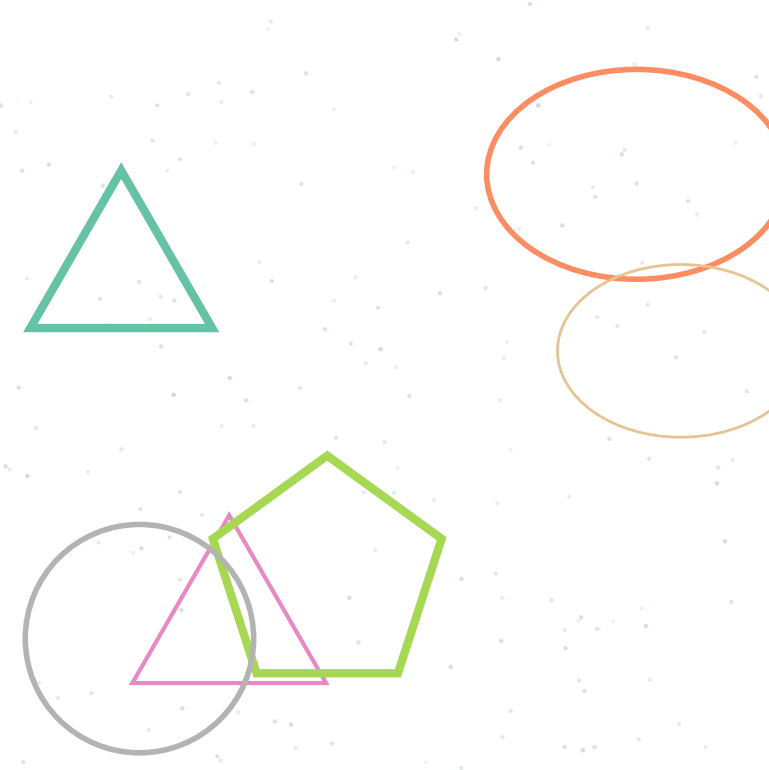[{"shape": "triangle", "thickness": 3, "radius": 0.68, "center": [0.157, 0.642]}, {"shape": "oval", "thickness": 2, "radius": 0.97, "center": [0.827, 0.774]}, {"shape": "triangle", "thickness": 1.5, "radius": 0.73, "center": [0.298, 0.186]}, {"shape": "pentagon", "thickness": 3, "radius": 0.78, "center": [0.425, 0.252]}, {"shape": "oval", "thickness": 1, "radius": 0.8, "center": [0.884, 0.544]}, {"shape": "circle", "thickness": 2, "radius": 0.74, "center": [0.181, 0.171]}]